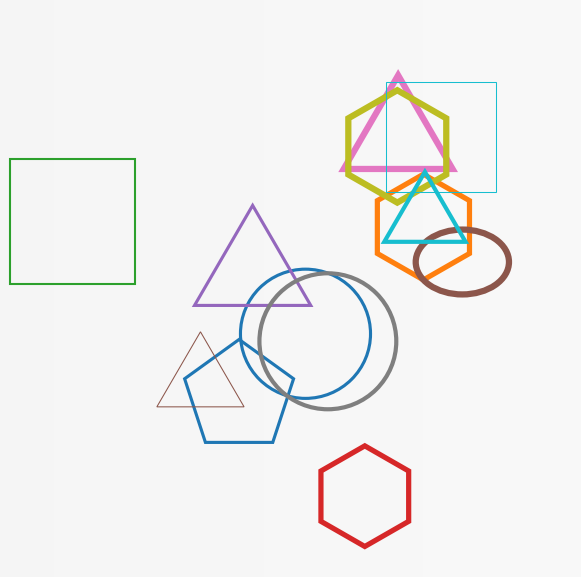[{"shape": "circle", "thickness": 1.5, "radius": 0.56, "center": [0.526, 0.421]}, {"shape": "pentagon", "thickness": 1.5, "radius": 0.49, "center": [0.411, 0.313]}, {"shape": "hexagon", "thickness": 2.5, "radius": 0.46, "center": [0.728, 0.606]}, {"shape": "square", "thickness": 1, "radius": 0.54, "center": [0.125, 0.616]}, {"shape": "hexagon", "thickness": 2.5, "radius": 0.44, "center": [0.628, 0.14]}, {"shape": "triangle", "thickness": 1.5, "radius": 0.58, "center": [0.435, 0.528]}, {"shape": "oval", "thickness": 3, "radius": 0.4, "center": [0.795, 0.545]}, {"shape": "triangle", "thickness": 0.5, "radius": 0.43, "center": [0.345, 0.338]}, {"shape": "triangle", "thickness": 3, "radius": 0.54, "center": [0.685, 0.761]}, {"shape": "circle", "thickness": 2, "radius": 0.59, "center": [0.564, 0.408]}, {"shape": "hexagon", "thickness": 3, "radius": 0.49, "center": [0.684, 0.746]}, {"shape": "square", "thickness": 0.5, "radius": 0.47, "center": [0.76, 0.762]}, {"shape": "triangle", "thickness": 2, "radius": 0.4, "center": [0.731, 0.621]}]